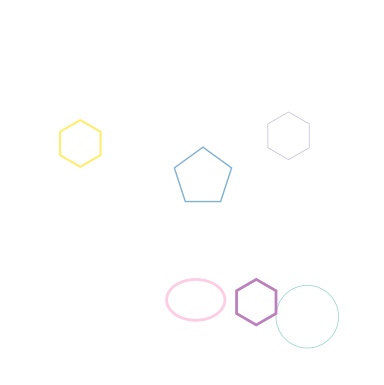[{"shape": "circle", "thickness": 0.5, "radius": 0.41, "center": [0.798, 0.177]}, {"shape": "hexagon", "thickness": 0.5, "radius": 0.31, "center": [0.749, 0.647]}, {"shape": "pentagon", "thickness": 1, "radius": 0.39, "center": [0.527, 0.54]}, {"shape": "oval", "thickness": 2, "radius": 0.38, "center": [0.508, 0.221]}, {"shape": "hexagon", "thickness": 2, "radius": 0.3, "center": [0.666, 0.215]}, {"shape": "hexagon", "thickness": 1.5, "radius": 0.3, "center": [0.209, 0.627]}]